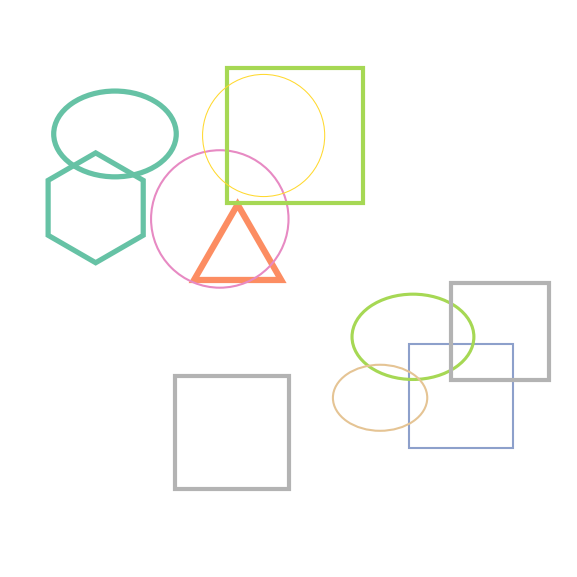[{"shape": "hexagon", "thickness": 2.5, "radius": 0.48, "center": [0.166, 0.639]}, {"shape": "oval", "thickness": 2.5, "radius": 0.53, "center": [0.199, 0.767]}, {"shape": "triangle", "thickness": 3, "radius": 0.44, "center": [0.411, 0.558]}, {"shape": "square", "thickness": 1, "radius": 0.45, "center": [0.799, 0.313]}, {"shape": "circle", "thickness": 1, "radius": 0.6, "center": [0.381, 0.62]}, {"shape": "square", "thickness": 2, "radius": 0.59, "center": [0.51, 0.764]}, {"shape": "oval", "thickness": 1.5, "radius": 0.53, "center": [0.715, 0.416]}, {"shape": "circle", "thickness": 0.5, "radius": 0.53, "center": [0.457, 0.765]}, {"shape": "oval", "thickness": 1, "radius": 0.41, "center": [0.658, 0.31]}, {"shape": "square", "thickness": 2, "radius": 0.42, "center": [0.866, 0.426]}, {"shape": "square", "thickness": 2, "radius": 0.49, "center": [0.401, 0.25]}]